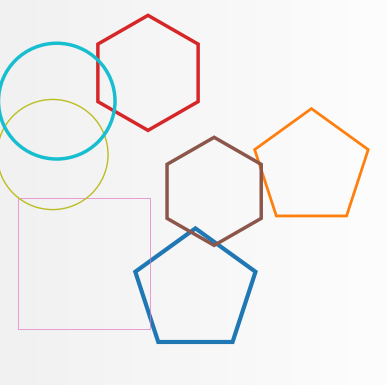[{"shape": "pentagon", "thickness": 3, "radius": 0.82, "center": [0.504, 0.244]}, {"shape": "pentagon", "thickness": 2, "radius": 0.77, "center": [0.804, 0.564]}, {"shape": "hexagon", "thickness": 2.5, "radius": 0.75, "center": [0.382, 0.811]}, {"shape": "hexagon", "thickness": 2.5, "radius": 0.7, "center": [0.553, 0.503]}, {"shape": "square", "thickness": 0.5, "radius": 0.85, "center": [0.217, 0.316]}, {"shape": "circle", "thickness": 1, "radius": 0.72, "center": [0.136, 0.599]}, {"shape": "circle", "thickness": 2.5, "radius": 0.75, "center": [0.146, 0.737]}]